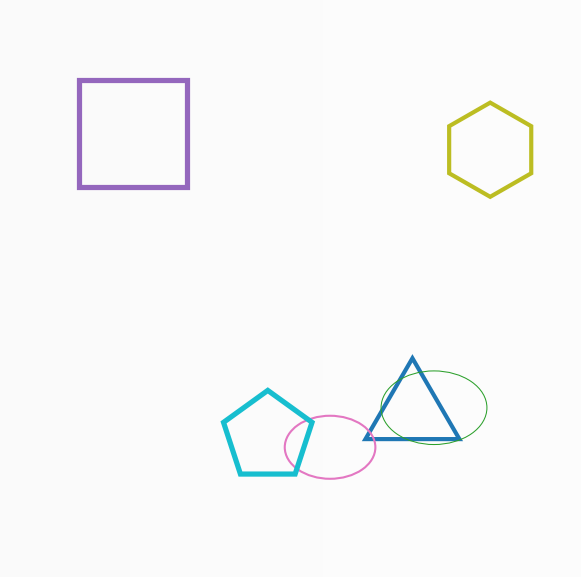[{"shape": "triangle", "thickness": 2, "radius": 0.47, "center": [0.71, 0.285]}, {"shape": "oval", "thickness": 0.5, "radius": 0.46, "center": [0.747, 0.293]}, {"shape": "square", "thickness": 2.5, "radius": 0.47, "center": [0.228, 0.768]}, {"shape": "oval", "thickness": 1, "radius": 0.39, "center": [0.568, 0.225]}, {"shape": "hexagon", "thickness": 2, "radius": 0.41, "center": [0.843, 0.74]}, {"shape": "pentagon", "thickness": 2.5, "radius": 0.4, "center": [0.461, 0.243]}]